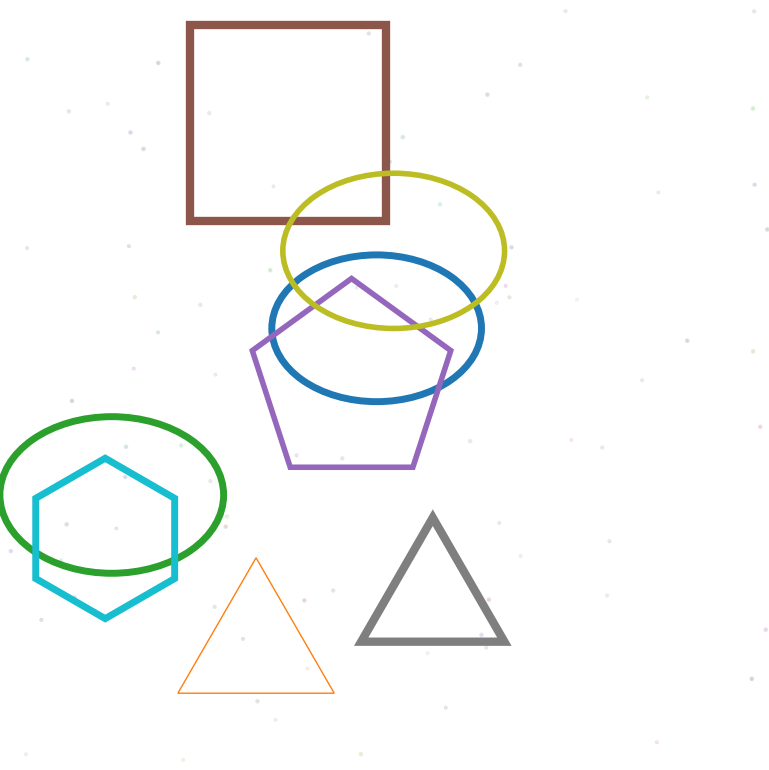[{"shape": "oval", "thickness": 2.5, "radius": 0.68, "center": [0.489, 0.574]}, {"shape": "triangle", "thickness": 0.5, "radius": 0.59, "center": [0.333, 0.158]}, {"shape": "oval", "thickness": 2.5, "radius": 0.73, "center": [0.145, 0.357]}, {"shape": "pentagon", "thickness": 2, "radius": 0.68, "center": [0.457, 0.503]}, {"shape": "square", "thickness": 3, "radius": 0.64, "center": [0.374, 0.84]}, {"shape": "triangle", "thickness": 3, "radius": 0.54, "center": [0.562, 0.22]}, {"shape": "oval", "thickness": 2, "radius": 0.72, "center": [0.511, 0.674]}, {"shape": "hexagon", "thickness": 2.5, "radius": 0.52, "center": [0.137, 0.301]}]